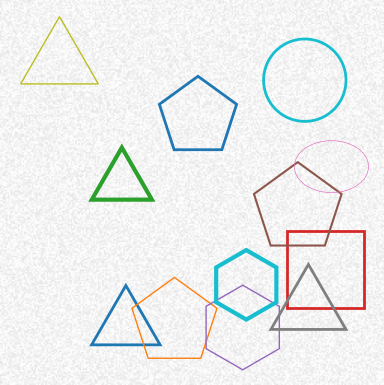[{"shape": "pentagon", "thickness": 2, "radius": 0.53, "center": [0.514, 0.696]}, {"shape": "triangle", "thickness": 2, "radius": 0.51, "center": [0.327, 0.156]}, {"shape": "pentagon", "thickness": 1, "radius": 0.58, "center": [0.453, 0.163]}, {"shape": "triangle", "thickness": 3, "radius": 0.45, "center": [0.317, 0.526]}, {"shape": "square", "thickness": 2, "radius": 0.5, "center": [0.845, 0.299]}, {"shape": "hexagon", "thickness": 1, "radius": 0.55, "center": [0.63, 0.149]}, {"shape": "pentagon", "thickness": 1.5, "radius": 0.6, "center": [0.773, 0.459]}, {"shape": "oval", "thickness": 0.5, "radius": 0.48, "center": [0.861, 0.567]}, {"shape": "triangle", "thickness": 2, "radius": 0.56, "center": [0.801, 0.201]}, {"shape": "triangle", "thickness": 1, "radius": 0.58, "center": [0.155, 0.84]}, {"shape": "circle", "thickness": 2, "radius": 0.54, "center": [0.792, 0.792]}, {"shape": "hexagon", "thickness": 3, "radius": 0.45, "center": [0.64, 0.26]}]